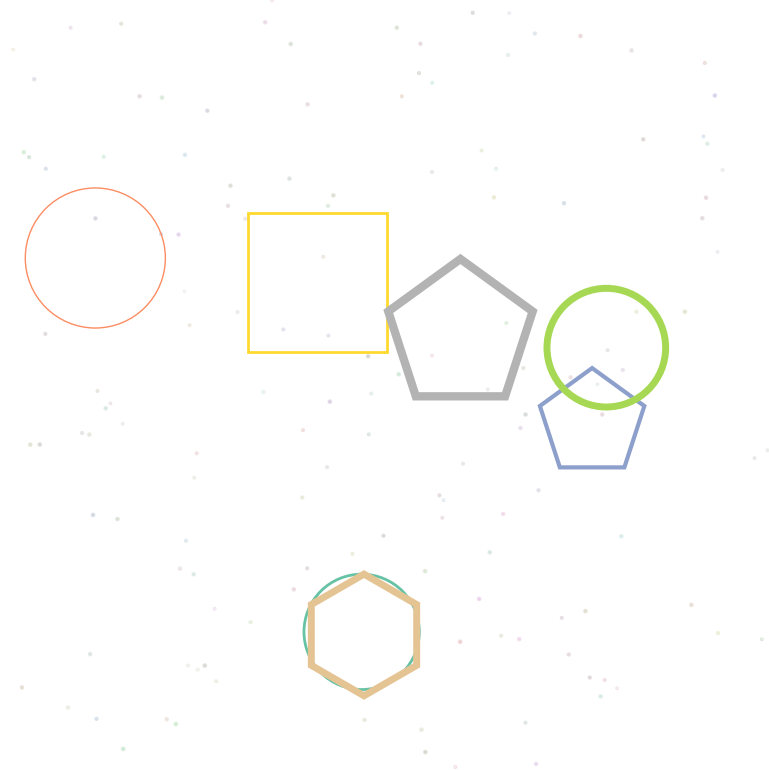[{"shape": "circle", "thickness": 1, "radius": 0.37, "center": [0.47, 0.179]}, {"shape": "circle", "thickness": 0.5, "radius": 0.45, "center": [0.124, 0.665]}, {"shape": "pentagon", "thickness": 1.5, "radius": 0.36, "center": [0.769, 0.451]}, {"shape": "circle", "thickness": 2.5, "radius": 0.39, "center": [0.787, 0.548]}, {"shape": "square", "thickness": 1, "radius": 0.45, "center": [0.412, 0.633]}, {"shape": "hexagon", "thickness": 2.5, "radius": 0.4, "center": [0.473, 0.175]}, {"shape": "pentagon", "thickness": 3, "radius": 0.49, "center": [0.598, 0.565]}]